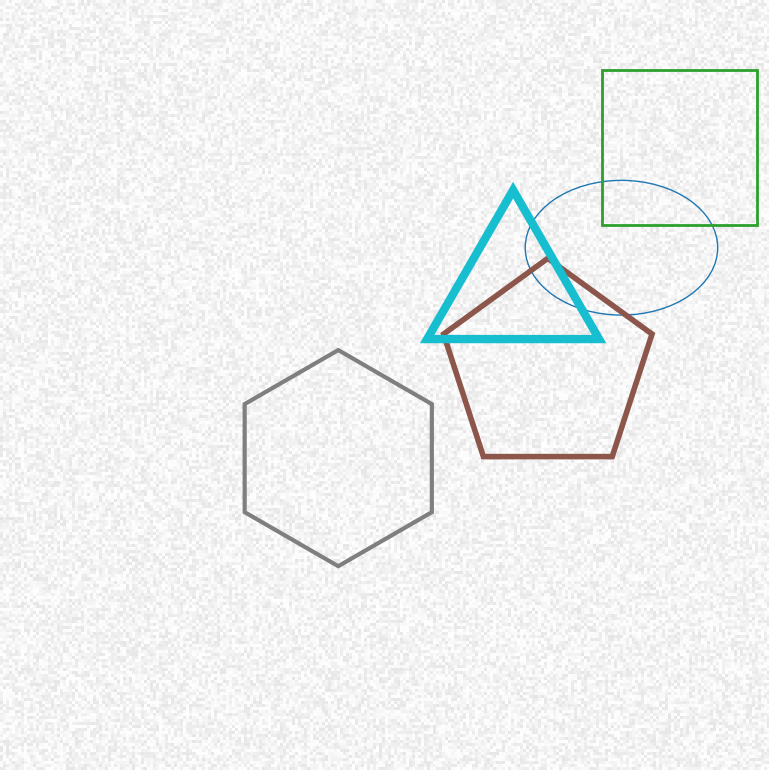[{"shape": "oval", "thickness": 0.5, "radius": 0.62, "center": [0.807, 0.678]}, {"shape": "square", "thickness": 1, "radius": 0.5, "center": [0.882, 0.809]}, {"shape": "pentagon", "thickness": 2, "radius": 0.71, "center": [0.711, 0.522]}, {"shape": "hexagon", "thickness": 1.5, "radius": 0.7, "center": [0.439, 0.405]}, {"shape": "triangle", "thickness": 3, "radius": 0.64, "center": [0.666, 0.624]}]